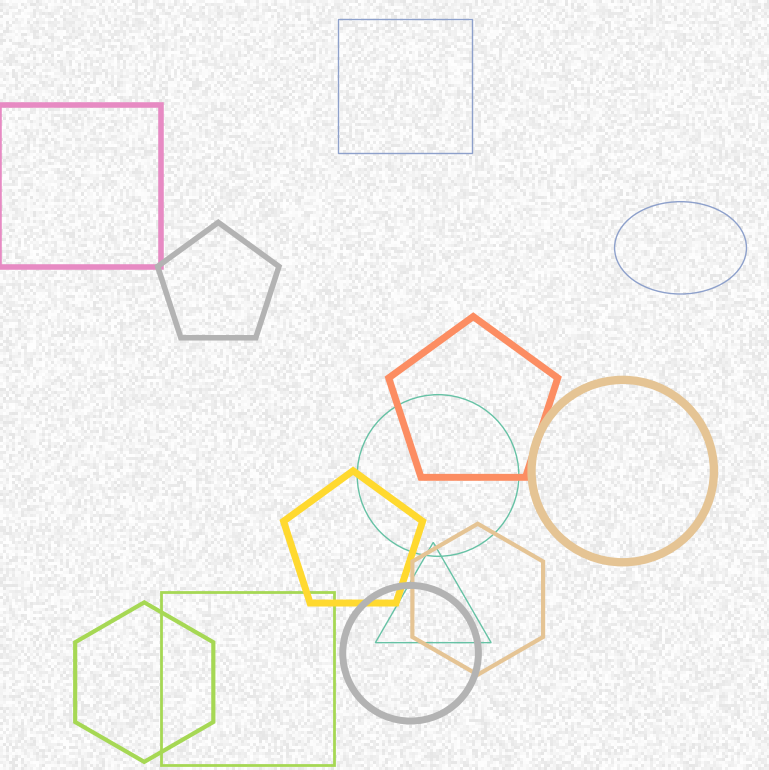[{"shape": "circle", "thickness": 0.5, "radius": 0.52, "center": [0.569, 0.382]}, {"shape": "triangle", "thickness": 0.5, "radius": 0.43, "center": [0.563, 0.209]}, {"shape": "pentagon", "thickness": 2.5, "radius": 0.58, "center": [0.615, 0.473]}, {"shape": "oval", "thickness": 0.5, "radius": 0.43, "center": [0.884, 0.678]}, {"shape": "square", "thickness": 0.5, "radius": 0.43, "center": [0.526, 0.888]}, {"shape": "square", "thickness": 2, "radius": 0.53, "center": [0.104, 0.758]}, {"shape": "hexagon", "thickness": 1.5, "radius": 0.52, "center": [0.187, 0.114]}, {"shape": "square", "thickness": 1, "radius": 0.56, "center": [0.321, 0.119]}, {"shape": "pentagon", "thickness": 2.5, "radius": 0.47, "center": [0.459, 0.294]}, {"shape": "circle", "thickness": 3, "radius": 0.59, "center": [0.809, 0.388]}, {"shape": "hexagon", "thickness": 1.5, "radius": 0.49, "center": [0.62, 0.222]}, {"shape": "pentagon", "thickness": 2, "radius": 0.41, "center": [0.283, 0.628]}, {"shape": "circle", "thickness": 2.5, "radius": 0.44, "center": [0.533, 0.152]}]